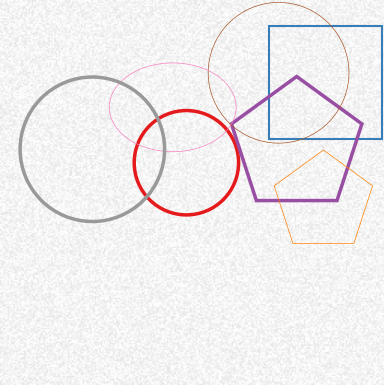[{"shape": "circle", "thickness": 2.5, "radius": 0.68, "center": [0.484, 0.577]}, {"shape": "square", "thickness": 1.5, "radius": 0.73, "center": [0.846, 0.786]}, {"shape": "pentagon", "thickness": 2.5, "radius": 0.89, "center": [0.771, 0.623]}, {"shape": "pentagon", "thickness": 0.5, "radius": 0.67, "center": [0.84, 0.476]}, {"shape": "circle", "thickness": 0.5, "radius": 0.91, "center": [0.724, 0.811]}, {"shape": "oval", "thickness": 0.5, "radius": 0.82, "center": [0.449, 0.721]}, {"shape": "circle", "thickness": 2.5, "radius": 0.94, "center": [0.24, 0.612]}]